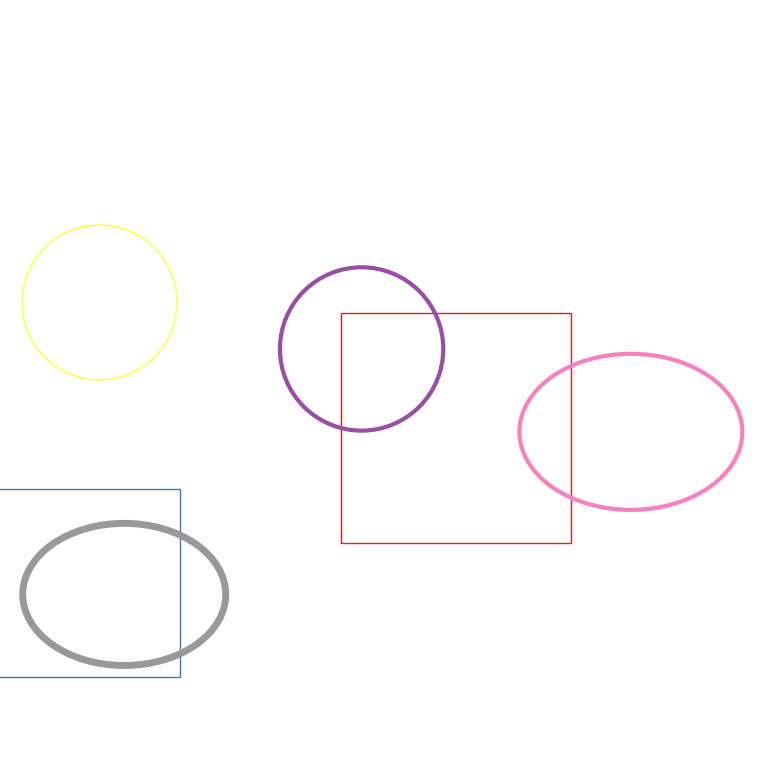[{"shape": "square", "thickness": 0.5, "radius": 0.75, "center": [0.592, 0.444]}, {"shape": "square", "thickness": 0.5, "radius": 0.61, "center": [0.111, 0.243]}, {"shape": "circle", "thickness": 1.5, "radius": 0.53, "center": [0.47, 0.547]}, {"shape": "circle", "thickness": 0.5, "radius": 0.5, "center": [0.129, 0.607]}, {"shape": "oval", "thickness": 1.5, "radius": 0.72, "center": [0.819, 0.439]}, {"shape": "oval", "thickness": 2.5, "radius": 0.66, "center": [0.161, 0.228]}]